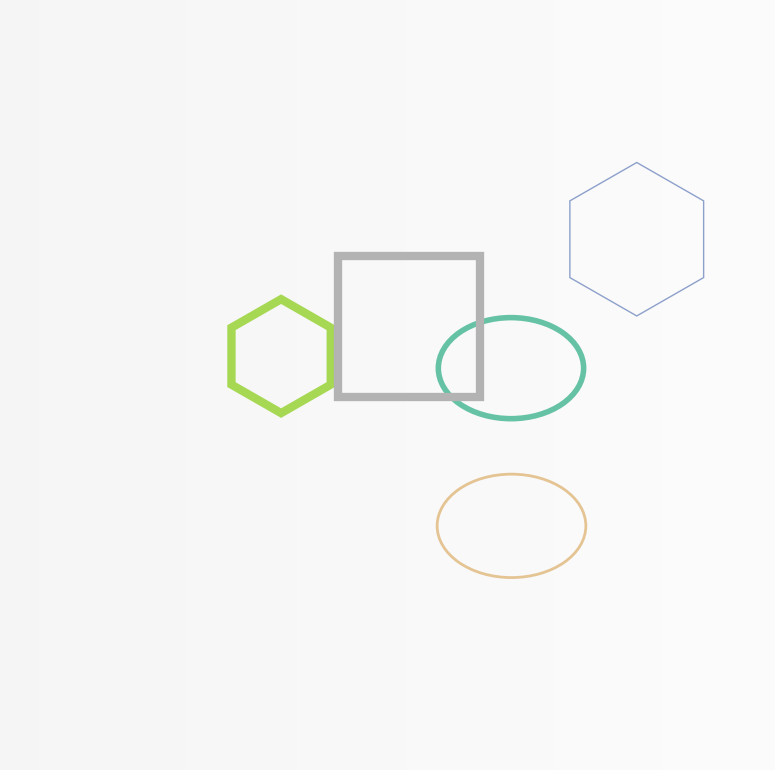[{"shape": "oval", "thickness": 2, "radius": 0.47, "center": [0.659, 0.522]}, {"shape": "hexagon", "thickness": 0.5, "radius": 0.5, "center": [0.822, 0.689]}, {"shape": "hexagon", "thickness": 3, "radius": 0.37, "center": [0.363, 0.537]}, {"shape": "oval", "thickness": 1, "radius": 0.48, "center": [0.66, 0.317]}, {"shape": "square", "thickness": 3, "radius": 0.46, "center": [0.528, 0.576]}]